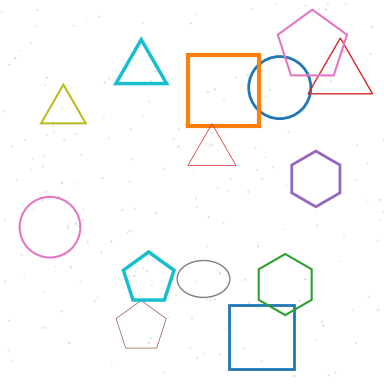[{"shape": "circle", "thickness": 2, "radius": 0.4, "center": [0.727, 0.772]}, {"shape": "square", "thickness": 2, "radius": 0.42, "center": [0.68, 0.125]}, {"shape": "square", "thickness": 3, "radius": 0.46, "center": [0.581, 0.765]}, {"shape": "hexagon", "thickness": 1.5, "radius": 0.4, "center": [0.741, 0.261]}, {"shape": "triangle", "thickness": 0.5, "radius": 0.36, "center": [0.551, 0.606]}, {"shape": "triangle", "thickness": 1, "radius": 0.48, "center": [0.884, 0.805]}, {"shape": "hexagon", "thickness": 2, "radius": 0.36, "center": [0.82, 0.535]}, {"shape": "pentagon", "thickness": 0.5, "radius": 0.34, "center": [0.367, 0.151]}, {"shape": "circle", "thickness": 1.5, "radius": 0.39, "center": [0.13, 0.41]}, {"shape": "pentagon", "thickness": 1.5, "radius": 0.47, "center": [0.811, 0.881]}, {"shape": "oval", "thickness": 1, "radius": 0.34, "center": [0.529, 0.275]}, {"shape": "triangle", "thickness": 1.5, "radius": 0.34, "center": [0.165, 0.713]}, {"shape": "pentagon", "thickness": 2.5, "radius": 0.35, "center": [0.386, 0.277]}, {"shape": "triangle", "thickness": 2.5, "radius": 0.38, "center": [0.367, 0.821]}]